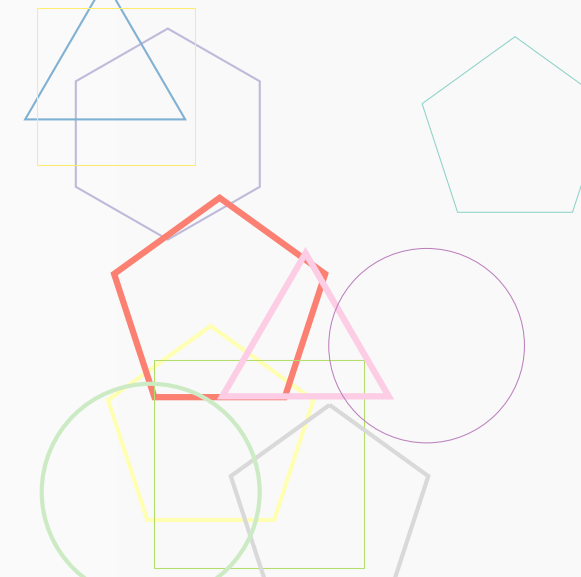[{"shape": "pentagon", "thickness": 0.5, "radius": 0.84, "center": [0.886, 0.768]}, {"shape": "pentagon", "thickness": 2, "radius": 0.93, "center": [0.363, 0.249]}, {"shape": "hexagon", "thickness": 1, "radius": 0.91, "center": [0.289, 0.767]}, {"shape": "pentagon", "thickness": 3, "radius": 0.95, "center": [0.378, 0.466]}, {"shape": "triangle", "thickness": 1, "radius": 0.79, "center": [0.181, 0.872]}, {"shape": "square", "thickness": 0.5, "radius": 0.9, "center": [0.445, 0.195]}, {"shape": "triangle", "thickness": 3, "radius": 0.83, "center": [0.526, 0.395]}, {"shape": "pentagon", "thickness": 2, "radius": 0.89, "center": [0.567, 0.119]}, {"shape": "circle", "thickness": 0.5, "radius": 0.84, "center": [0.734, 0.401]}, {"shape": "circle", "thickness": 2, "radius": 0.94, "center": [0.259, 0.147]}, {"shape": "square", "thickness": 0.5, "radius": 0.68, "center": [0.199, 0.849]}]